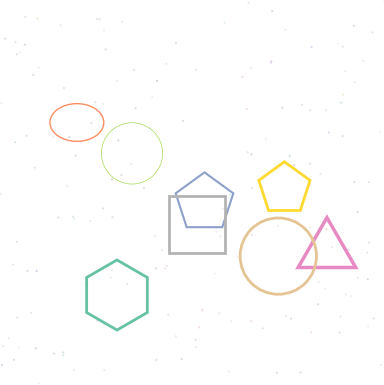[{"shape": "hexagon", "thickness": 2, "radius": 0.46, "center": [0.304, 0.234]}, {"shape": "oval", "thickness": 1, "radius": 0.35, "center": [0.2, 0.682]}, {"shape": "pentagon", "thickness": 1.5, "radius": 0.39, "center": [0.531, 0.474]}, {"shape": "triangle", "thickness": 2.5, "radius": 0.43, "center": [0.849, 0.348]}, {"shape": "circle", "thickness": 0.5, "radius": 0.4, "center": [0.343, 0.602]}, {"shape": "pentagon", "thickness": 2, "radius": 0.35, "center": [0.739, 0.51]}, {"shape": "circle", "thickness": 2, "radius": 0.5, "center": [0.723, 0.335]}, {"shape": "square", "thickness": 2, "radius": 0.37, "center": [0.511, 0.417]}]